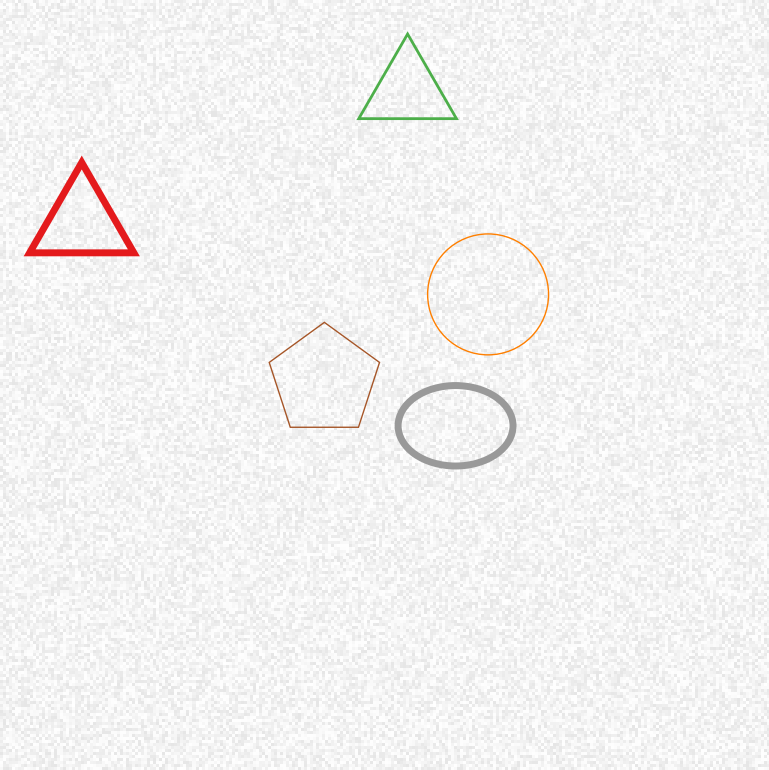[{"shape": "triangle", "thickness": 2.5, "radius": 0.39, "center": [0.106, 0.711]}, {"shape": "triangle", "thickness": 1, "radius": 0.37, "center": [0.529, 0.883]}, {"shape": "circle", "thickness": 0.5, "radius": 0.39, "center": [0.634, 0.618]}, {"shape": "pentagon", "thickness": 0.5, "radius": 0.38, "center": [0.421, 0.506]}, {"shape": "oval", "thickness": 2.5, "radius": 0.37, "center": [0.592, 0.447]}]